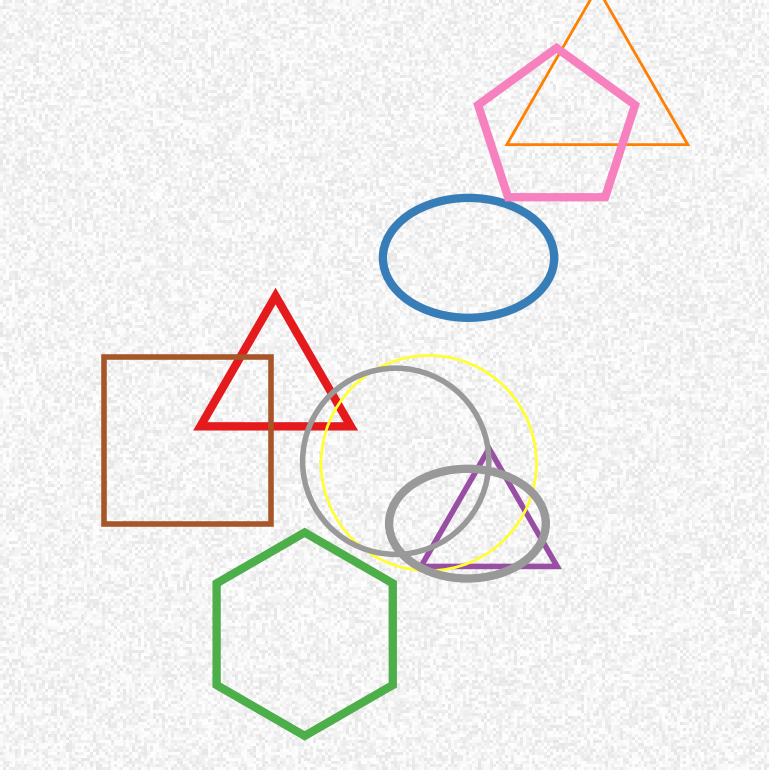[{"shape": "triangle", "thickness": 3, "radius": 0.56, "center": [0.358, 0.503]}, {"shape": "oval", "thickness": 3, "radius": 0.56, "center": [0.609, 0.665]}, {"shape": "hexagon", "thickness": 3, "radius": 0.66, "center": [0.396, 0.176]}, {"shape": "triangle", "thickness": 2, "radius": 0.51, "center": [0.635, 0.315]}, {"shape": "triangle", "thickness": 1, "radius": 0.68, "center": [0.776, 0.88]}, {"shape": "circle", "thickness": 1, "radius": 0.7, "center": [0.557, 0.399]}, {"shape": "square", "thickness": 2, "radius": 0.54, "center": [0.244, 0.428]}, {"shape": "pentagon", "thickness": 3, "radius": 0.54, "center": [0.723, 0.831]}, {"shape": "oval", "thickness": 3, "radius": 0.51, "center": [0.607, 0.32]}, {"shape": "circle", "thickness": 2, "radius": 0.6, "center": [0.514, 0.401]}]